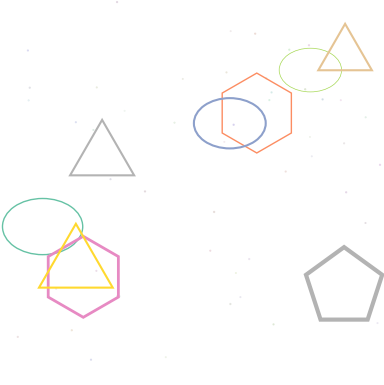[{"shape": "oval", "thickness": 1, "radius": 0.52, "center": [0.111, 0.412]}, {"shape": "hexagon", "thickness": 1, "radius": 0.52, "center": [0.667, 0.706]}, {"shape": "oval", "thickness": 1.5, "radius": 0.47, "center": [0.597, 0.68]}, {"shape": "hexagon", "thickness": 2, "radius": 0.53, "center": [0.216, 0.281]}, {"shape": "oval", "thickness": 0.5, "radius": 0.41, "center": [0.806, 0.818]}, {"shape": "triangle", "thickness": 1.5, "radius": 0.55, "center": [0.197, 0.308]}, {"shape": "triangle", "thickness": 1.5, "radius": 0.4, "center": [0.896, 0.858]}, {"shape": "triangle", "thickness": 1.5, "radius": 0.48, "center": [0.265, 0.593]}, {"shape": "pentagon", "thickness": 3, "radius": 0.52, "center": [0.894, 0.254]}]